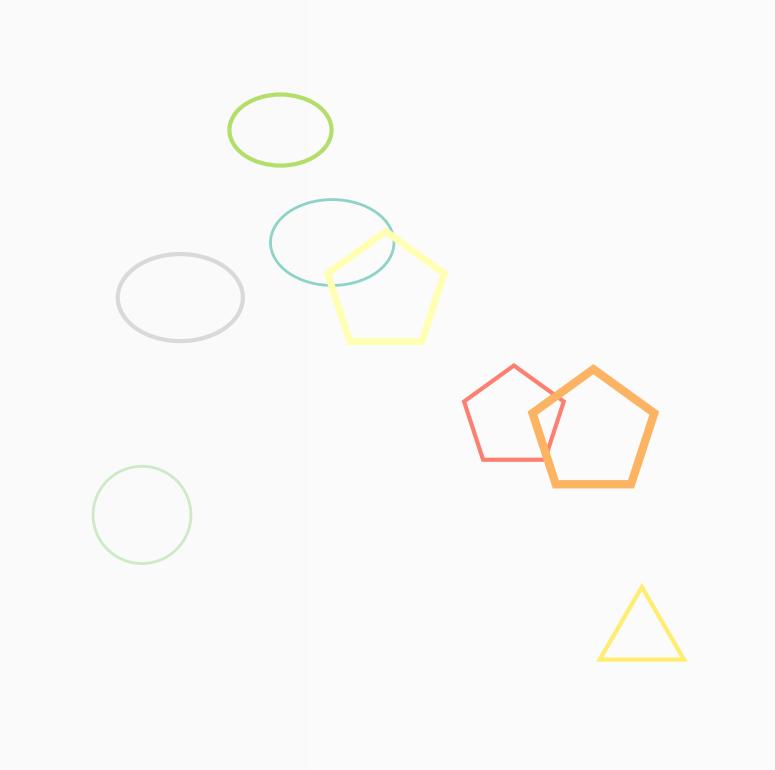[{"shape": "oval", "thickness": 1, "radius": 0.4, "center": [0.429, 0.685]}, {"shape": "pentagon", "thickness": 2.5, "radius": 0.4, "center": [0.498, 0.62]}, {"shape": "pentagon", "thickness": 1.5, "radius": 0.34, "center": [0.663, 0.458]}, {"shape": "pentagon", "thickness": 3, "radius": 0.41, "center": [0.766, 0.438]}, {"shape": "oval", "thickness": 1.5, "radius": 0.33, "center": [0.362, 0.831]}, {"shape": "oval", "thickness": 1.5, "radius": 0.4, "center": [0.233, 0.614]}, {"shape": "circle", "thickness": 1, "radius": 0.32, "center": [0.183, 0.331]}, {"shape": "triangle", "thickness": 1.5, "radius": 0.31, "center": [0.828, 0.175]}]